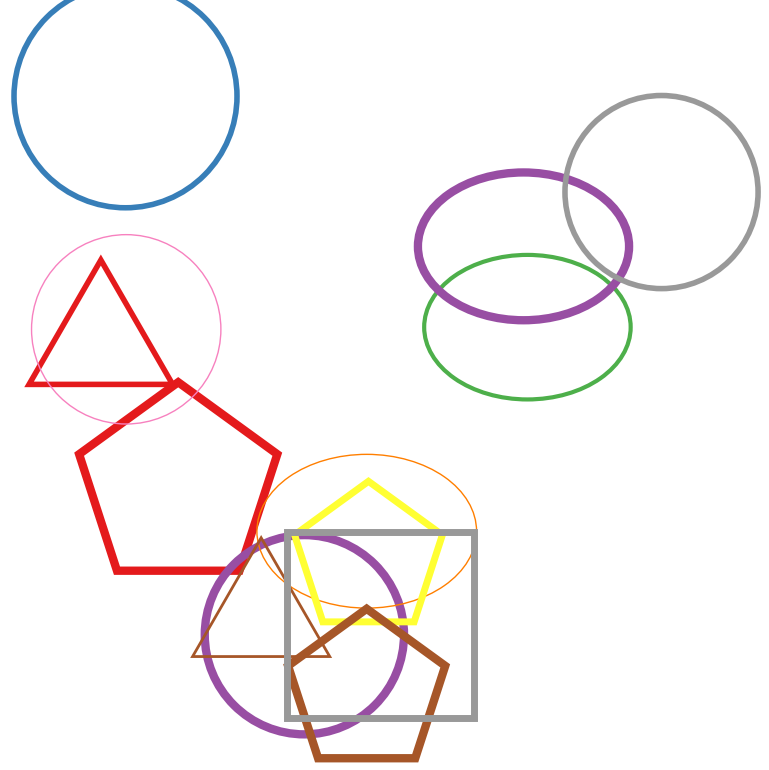[{"shape": "pentagon", "thickness": 3, "radius": 0.68, "center": [0.231, 0.368]}, {"shape": "triangle", "thickness": 2, "radius": 0.54, "center": [0.131, 0.555]}, {"shape": "circle", "thickness": 2, "radius": 0.72, "center": [0.163, 0.875]}, {"shape": "oval", "thickness": 1.5, "radius": 0.67, "center": [0.685, 0.575]}, {"shape": "circle", "thickness": 3, "radius": 0.65, "center": [0.395, 0.176]}, {"shape": "oval", "thickness": 3, "radius": 0.69, "center": [0.68, 0.68]}, {"shape": "oval", "thickness": 0.5, "radius": 0.71, "center": [0.476, 0.31]}, {"shape": "pentagon", "thickness": 2.5, "radius": 0.5, "center": [0.479, 0.274]}, {"shape": "pentagon", "thickness": 3, "radius": 0.54, "center": [0.476, 0.102]}, {"shape": "triangle", "thickness": 1, "radius": 0.51, "center": [0.339, 0.199]}, {"shape": "circle", "thickness": 0.5, "radius": 0.61, "center": [0.164, 0.572]}, {"shape": "square", "thickness": 2.5, "radius": 0.61, "center": [0.494, 0.188]}, {"shape": "circle", "thickness": 2, "radius": 0.63, "center": [0.859, 0.751]}]